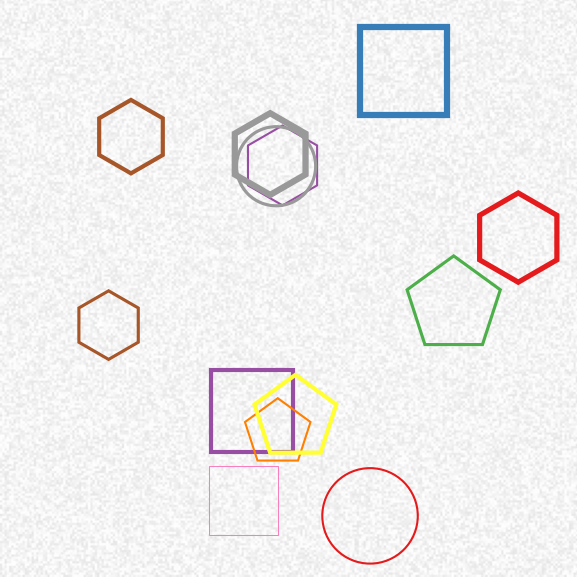[{"shape": "circle", "thickness": 1, "radius": 0.41, "center": [0.641, 0.106]}, {"shape": "hexagon", "thickness": 2.5, "radius": 0.39, "center": [0.897, 0.588]}, {"shape": "square", "thickness": 3, "radius": 0.38, "center": [0.698, 0.876]}, {"shape": "pentagon", "thickness": 1.5, "radius": 0.42, "center": [0.786, 0.471]}, {"shape": "square", "thickness": 2, "radius": 0.35, "center": [0.437, 0.288]}, {"shape": "hexagon", "thickness": 1, "radius": 0.35, "center": [0.489, 0.713]}, {"shape": "pentagon", "thickness": 1, "radius": 0.3, "center": [0.481, 0.25]}, {"shape": "pentagon", "thickness": 2, "radius": 0.37, "center": [0.512, 0.276]}, {"shape": "hexagon", "thickness": 1.5, "radius": 0.3, "center": [0.188, 0.436]}, {"shape": "hexagon", "thickness": 2, "radius": 0.32, "center": [0.227, 0.763]}, {"shape": "square", "thickness": 0.5, "radius": 0.3, "center": [0.421, 0.132]}, {"shape": "hexagon", "thickness": 3, "radius": 0.35, "center": [0.468, 0.732]}, {"shape": "circle", "thickness": 1.5, "radius": 0.34, "center": [0.478, 0.711]}]